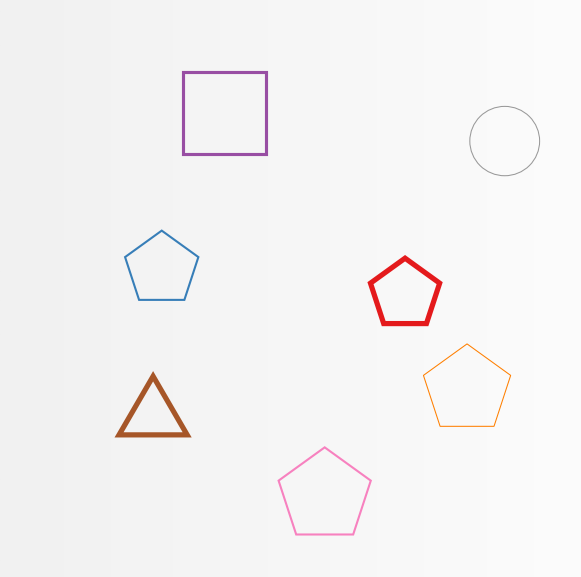[{"shape": "pentagon", "thickness": 2.5, "radius": 0.31, "center": [0.697, 0.489]}, {"shape": "pentagon", "thickness": 1, "radius": 0.33, "center": [0.278, 0.533]}, {"shape": "square", "thickness": 1.5, "radius": 0.36, "center": [0.387, 0.804]}, {"shape": "pentagon", "thickness": 0.5, "radius": 0.39, "center": [0.804, 0.325]}, {"shape": "triangle", "thickness": 2.5, "radius": 0.34, "center": [0.263, 0.28]}, {"shape": "pentagon", "thickness": 1, "radius": 0.42, "center": [0.559, 0.141]}, {"shape": "circle", "thickness": 0.5, "radius": 0.3, "center": [0.868, 0.755]}]